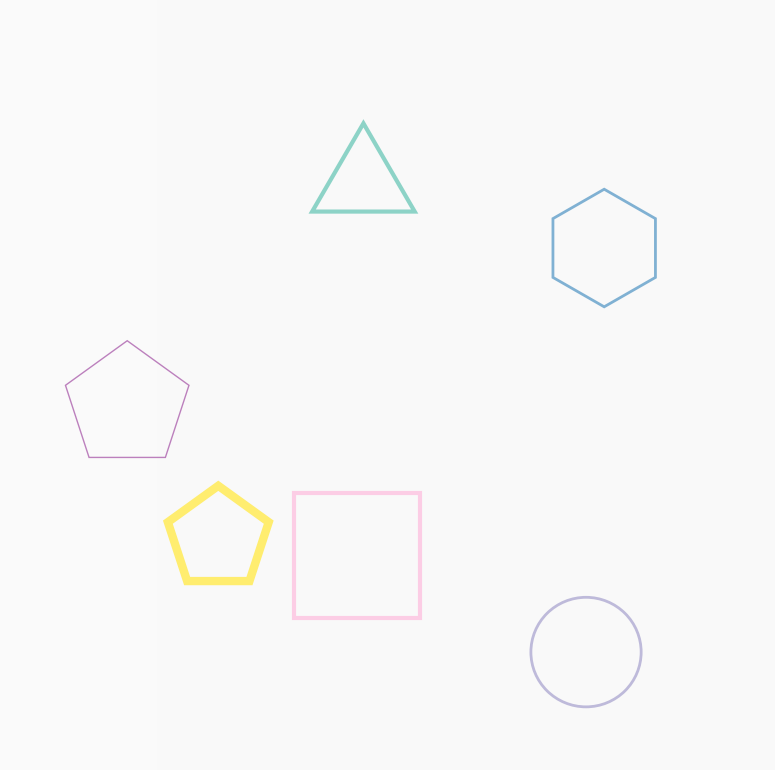[{"shape": "triangle", "thickness": 1.5, "radius": 0.38, "center": [0.469, 0.763]}, {"shape": "circle", "thickness": 1, "radius": 0.36, "center": [0.756, 0.153]}, {"shape": "hexagon", "thickness": 1, "radius": 0.38, "center": [0.78, 0.678]}, {"shape": "square", "thickness": 1.5, "radius": 0.41, "center": [0.461, 0.279]}, {"shape": "pentagon", "thickness": 0.5, "radius": 0.42, "center": [0.164, 0.474]}, {"shape": "pentagon", "thickness": 3, "radius": 0.34, "center": [0.282, 0.301]}]